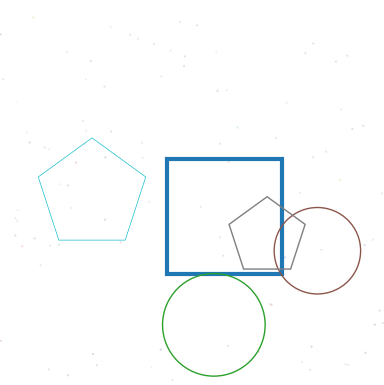[{"shape": "square", "thickness": 3, "radius": 0.75, "center": [0.584, 0.438]}, {"shape": "circle", "thickness": 1, "radius": 0.67, "center": [0.555, 0.156]}, {"shape": "circle", "thickness": 1, "radius": 0.56, "center": [0.824, 0.349]}, {"shape": "pentagon", "thickness": 1, "radius": 0.52, "center": [0.694, 0.385]}, {"shape": "pentagon", "thickness": 0.5, "radius": 0.73, "center": [0.239, 0.495]}]